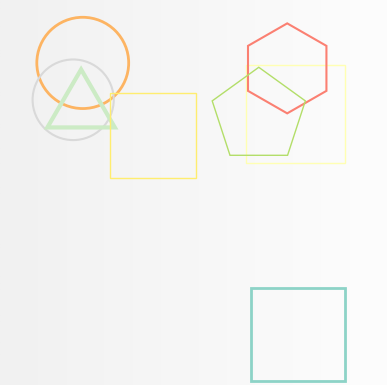[{"shape": "square", "thickness": 2, "radius": 0.6, "center": [0.768, 0.131]}, {"shape": "square", "thickness": 1, "radius": 0.64, "center": [0.763, 0.703]}, {"shape": "hexagon", "thickness": 1.5, "radius": 0.58, "center": [0.741, 0.822]}, {"shape": "circle", "thickness": 2, "radius": 0.59, "center": [0.214, 0.837]}, {"shape": "pentagon", "thickness": 1, "radius": 0.63, "center": [0.668, 0.699]}, {"shape": "circle", "thickness": 1.5, "radius": 0.52, "center": [0.189, 0.741]}, {"shape": "triangle", "thickness": 3, "radius": 0.5, "center": [0.209, 0.719]}, {"shape": "square", "thickness": 1, "radius": 0.55, "center": [0.395, 0.648]}]